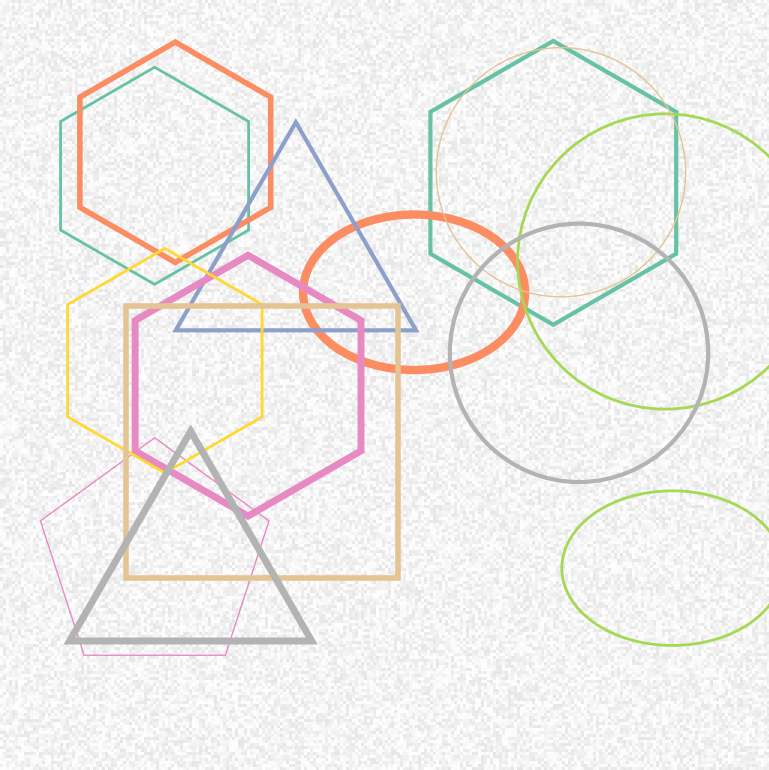[{"shape": "hexagon", "thickness": 1, "radius": 0.7, "center": [0.201, 0.772]}, {"shape": "hexagon", "thickness": 1.5, "radius": 0.92, "center": [0.719, 0.763]}, {"shape": "hexagon", "thickness": 2, "radius": 0.72, "center": [0.228, 0.802]}, {"shape": "oval", "thickness": 3, "radius": 0.72, "center": [0.538, 0.62]}, {"shape": "triangle", "thickness": 1.5, "radius": 0.9, "center": [0.384, 0.661]}, {"shape": "pentagon", "thickness": 0.5, "radius": 0.78, "center": [0.201, 0.275]}, {"shape": "hexagon", "thickness": 2.5, "radius": 0.85, "center": [0.322, 0.499]}, {"shape": "circle", "thickness": 1, "radius": 0.96, "center": [0.864, 0.66]}, {"shape": "oval", "thickness": 1, "radius": 0.72, "center": [0.873, 0.262]}, {"shape": "hexagon", "thickness": 1, "radius": 0.73, "center": [0.214, 0.532]}, {"shape": "square", "thickness": 2, "radius": 0.88, "center": [0.34, 0.426]}, {"shape": "circle", "thickness": 0.5, "radius": 0.81, "center": [0.729, 0.776]}, {"shape": "triangle", "thickness": 2.5, "radius": 0.91, "center": [0.248, 0.258]}, {"shape": "circle", "thickness": 1.5, "radius": 0.84, "center": [0.752, 0.542]}]